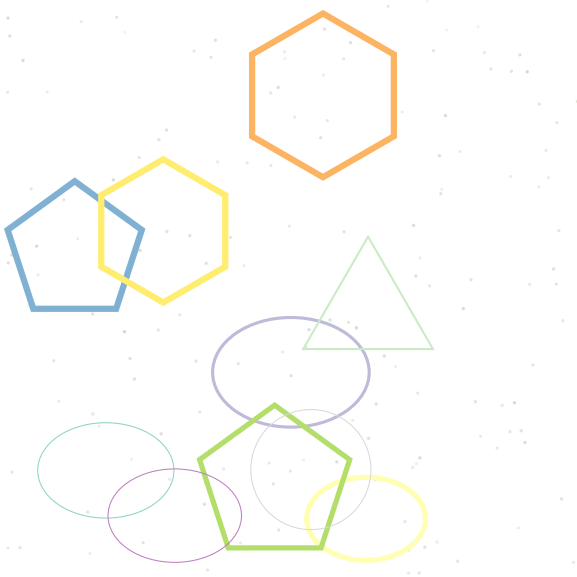[{"shape": "oval", "thickness": 0.5, "radius": 0.59, "center": [0.183, 0.185]}, {"shape": "oval", "thickness": 2.5, "radius": 0.51, "center": [0.634, 0.101]}, {"shape": "oval", "thickness": 1.5, "radius": 0.68, "center": [0.504, 0.354]}, {"shape": "pentagon", "thickness": 3, "radius": 0.61, "center": [0.129, 0.563]}, {"shape": "hexagon", "thickness": 3, "radius": 0.71, "center": [0.559, 0.834]}, {"shape": "pentagon", "thickness": 2.5, "radius": 0.68, "center": [0.476, 0.161]}, {"shape": "circle", "thickness": 0.5, "radius": 0.52, "center": [0.538, 0.186]}, {"shape": "oval", "thickness": 0.5, "radius": 0.58, "center": [0.303, 0.106]}, {"shape": "triangle", "thickness": 1, "radius": 0.65, "center": [0.637, 0.46]}, {"shape": "hexagon", "thickness": 3, "radius": 0.62, "center": [0.283, 0.599]}]